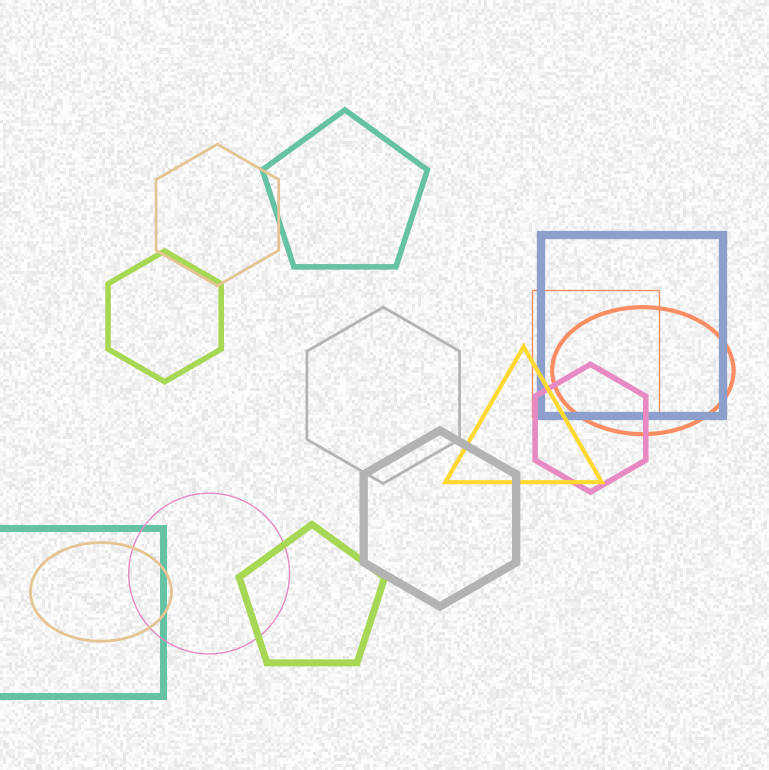[{"shape": "square", "thickness": 2.5, "radius": 0.55, "center": [0.103, 0.205]}, {"shape": "pentagon", "thickness": 2, "radius": 0.56, "center": [0.448, 0.745]}, {"shape": "oval", "thickness": 1.5, "radius": 0.59, "center": [0.835, 0.519]}, {"shape": "square", "thickness": 0.5, "radius": 0.41, "center": [0.773, 0.541]}, {"shape": "square", "thickness": 3, "radius": 0.59, "center": [0.821, 0.577]}, {"shape": "hexagon", "thickness": 2, "radius": 0.41, "center": [0.767, 0.444]}, {"shape": "circle", "thickness": 0.5, "radius": 0.52, "center": [0.272, 0.255]}, {"shape": "pentagon", "thickness": 2.5, "radius": 0.5, "center": [0.405, 0.22]}, {"shape": "hexagon", "thickness": 2, "radius": 0.42, "center": [0.214, 0.589]}, {"shape": "triangle", "thickness": 1.5, "radius": 0.59, "center": [0.68, 0.432]}, {"shape": "hexagon", "thickness": 1, "radius": 0.46, "center": [0.282, 0.721]}, {"shape": "oval", "thickness": 1, "radius": 0.46, "center": [0.131, 0.231]}, {"shape": "hexagon", "thickness": 3, "radius": 0.57, "center": [0.571, 0.327]}, {"shape": "hexagon", "thickness": 1, "radius": 0.57, "center": [0.498, 0.487]}]